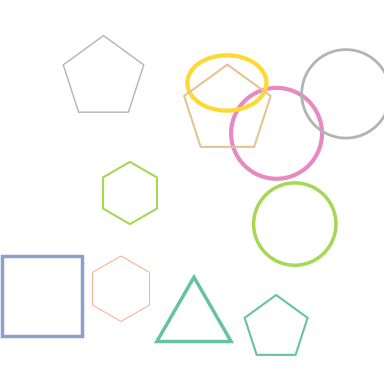[{"shape": "pentagon", "thickness": 1.5, "radius": 0.43, "center": [0.717, 0.148]}, {"shape": "triangle", "thickness": 2.5, "radius": 0.56, "center": [0.504, 0.169]}, {"shape": "hexagon", "thickness": 0.5, "radius": 0.43, "center": [0.314, 0.25]}, {"shape": "square", "thickness": 2.5, "radius": 0.52, "center": [0.108, 0.232]}, {"shape": "circle", "thickness": 3, "radius": 0.59, "center": [0.718, 0.654]}, {"shape": "hexagon", "thickness": 1.5, "radius": 0.4, "center": [0.338, 0.499]}, {"shape": "circle", "thickness": 2.5, "radius": 0.53, "center": [0.766, 0.418]}, {"shape": "oval", "thickness": 3, "radius": 0.51, "center": [0.589, 0.785]}, {"shape": "pentagon", "thickness": 1.5, "radius": 0.59, "center": [0.591, 0.714]}, {"shape": "pentagon", "thickness": 1, "radius": 0.55, "center": [0.269, 0.798]}, {"shape": "circle", "thickness": 2, "radius": 0.57, "center": [0.899, 0.756]}]